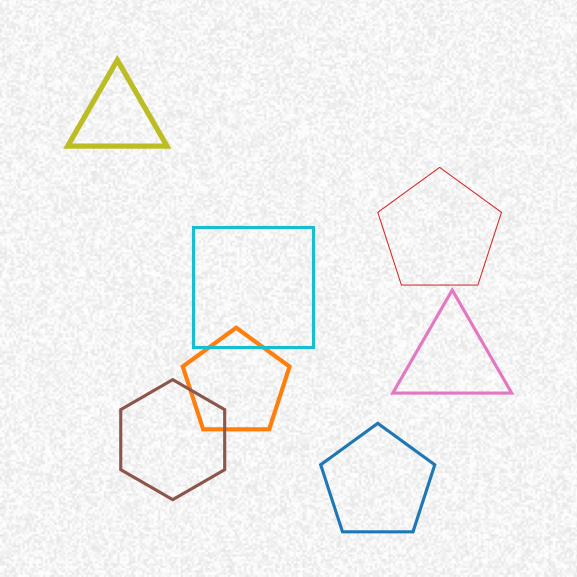[{"shape": "pentagon", "thickness": 1.5, "radius": 0.52, "center": [0.654, 0.162]}, {"shape": "pentagon", "thickness": 2, "radius": 0.49, "center": [0.409, 0.334]}, {"shape": "pentagon", "thickness": 0.5, "radius": 0.56, "center": [0.761, 0.597]}, {"shape": "hexagon", "thickness": 1.5, "radius": 0.52, "center": [0.299, 0.238]}, {"shape": "triangle", "thickness": 1.5, "radius": 0.59, "center": [0.783, 0.378]}, {"shape": "triangle", "thickness": 2.5, "radius": 0.5, "center": [0.203, 0.796]}, {"shape": "square", "thickness": 1.5, "radius": 0.52, "center": [0.438, 0.502]}]